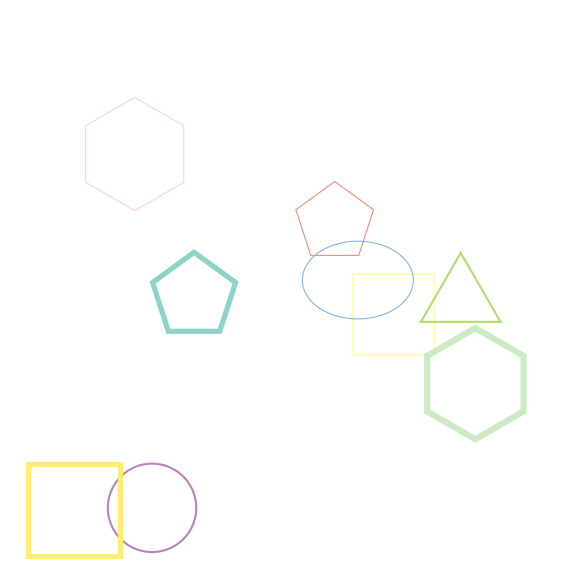[{"shape": "pentagon", "thickness": 2.5, "radius": 0.38, "center": [0.336, 0.487]}, {"shape": "square", "thickness": 1, "radius": 0.35, "center": [0.682, 0.454]}, {"shape": "pentagon", "thickness": 0.5, "radius": 0.35, "center": [0.58, 0.614]}, {"shape": "oval", "thickness": 0.5, "radius": 0.48, "center": [0.62, 0.514]}, {"shape": "triangle", "thickness": 1, "radius": 0.4, "center": [0.798, 0.482]}, {"shape": "hexagon", "thickness": 0.5, "radius": 0.49, "center": [0.233, 0.732]}, {"shape": "circle", "thickness": 1, "radius": 0.38, "center": [0.263, 0.12]}, {"shape": "hexagon", "thickness": 3, "radius": 0.48, "center": [0.823, 0.335]}, {"shape": "square", "thickness": 2.5, "radius": 0.4, "center": [0.128, 0.116]}]